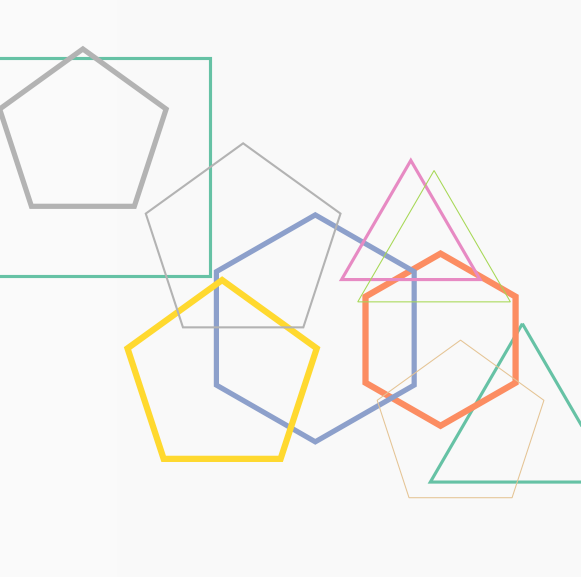[{"shape": "triangle", "thickness": 1.5, "radius": 0.91, "center": [0.899, 0.256]}, {"shape": "square", "thickness": 1.5, "radius": 0.94, "center": [0.172, 0.71]}, {"shape": "hexagon", "thickness": 3, "radius": 0.75, "center": [0.758, 0.411]}, {"shape": "hexagon", "thickness": 2.5, "radius": 0.98, "center": [0.542, 0.431]}, {"shape": "triangle", "thickness": 1.5, "radius": 0.69, "center": [0.707, 0.584]}, {"shape": "triangle", "thickness": 0.5, "radius": 0.76, "center": [0.747, 0.552]}, {"shape": "pentagon", "thickness": 3, "radius": 0.86, "center": [0.382, 0.343]}, {"shape": "pentagon", "thickness": 0.5, "radius": 0.75, "center": [0.792, 0.259]}, {"shape": "pentagon", "thickness": 1, "radius": 0.88, "center": [0.418, 0.575]}, {"shape": "pentagon", "thickness": 2.5, "radius": 0.75, "center": [0.143, 0.764]}]